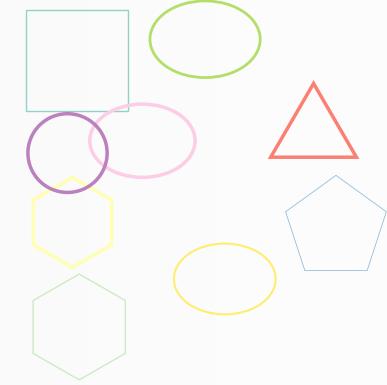[{"shape": "square", "thickness": 1, "radius": 0.66, "center": [0.199, 0.843]}, {"shape": "hexagon", "thickness": 2.5, "radius": 0.58, "center": [0.187, 0.422]}, {"shape": "triangle", "thickness": 2.5, "radius": 0.64, "center": [0.809, 0.656]}, {"shape": "pentagon", "thickness": 0.5, "radius": 0.68, "center": [0.867, 0.408]}, {"shape": "oval", "thickness": 2, "radius": 0.71, "center": [0.529, 0.898]}, {"shape": "oval", "thickness": 2.5, "radius": 0.68, "center": [0.368, 0.634]}, {"shape": "circle", "thickness": 2.5, "radius": 0.51, "center": [0.174, 0.602]}, {"shape": "hexagon", "thickness": 1, "radius": 0.69, "center": [0.204, 0.151]}, {"shape": "oval", "thickness": 1.5, "radius": 0.66, "center": [0.58, 0.275]}]